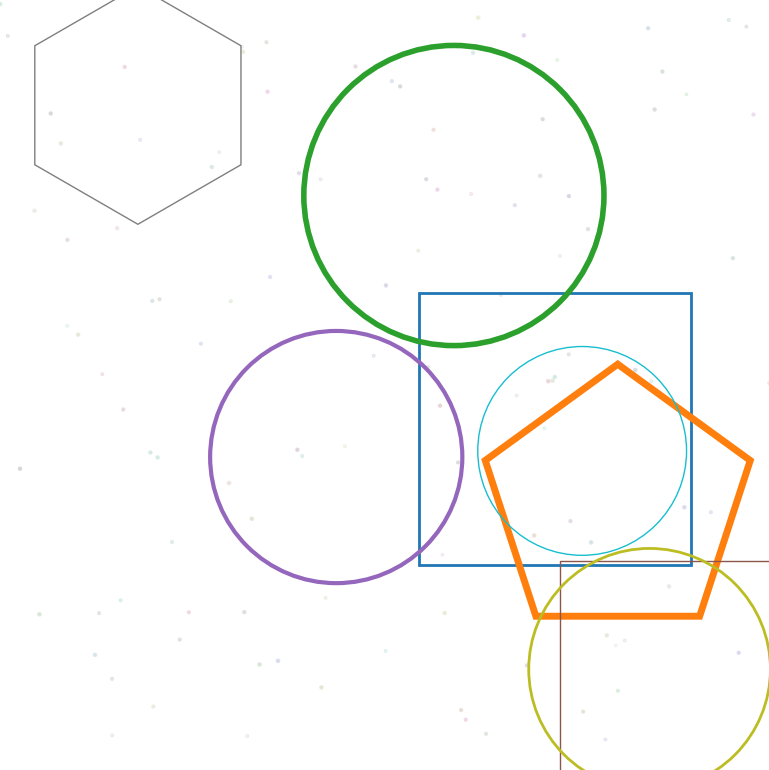[{"shape": "square", "thickness": 1, "radius": 0.88, "center": [0.721, 0.443]}, {"shape": "pentagon", "thickness": 2.5, "radius": 0.9, "center": [0.802, 0.346]}, {"shape": "circle", "thickness": 2, "radius": 0.97, "center": [0.589, 0.746]}, {"shape": "circle", "thickness": 1.5, "radius": 0.82, "center": [0.437, 0.406]}, {"shape": "square", "thickness": 0.5, "radius": 0.76, "center": [0.88, 0.119]}, {"shape": "hexagon", "thickness": 0.5, "radius": 0.77, "center": [0.179, 0.863]}, {"shape": "circle", "thickness": 1, "radius": 0.78, "center": [0.844, 0.131]}, {"shape": "circle", "thickness": 0.5, "radius": 0.68, "center": [0.756, 0.414]}]